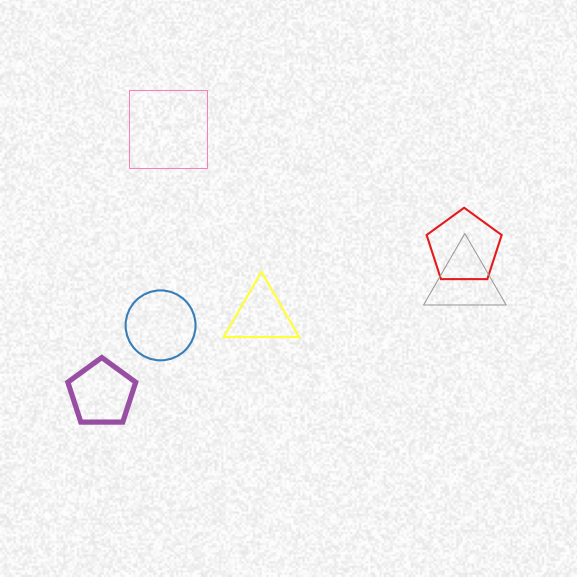[{"shape": "pentagon", "thickness": 1, "radius": 0.34, "center": [0.804, 0.571]}, {"shape": "circle", "thickness": 1, "radius": 0.3, "center": [0.278, 0.436]}, {"shape": "pentagon", "thickness": 2.5, "radius": 0.31, "center": [0.176, 0.318]}, {"shape": "triangle", "thickness": 1, "radius": 0.38, "center": [0.453, 0.453]}, {"shape": "square", "thickness": 0.5, "radius": 0.34, "center": [0.291, 0.776]}, {"shape": "triangle", "thickness": 0.5, "radius": 0.41, "center": [0.805, 0.512]}]